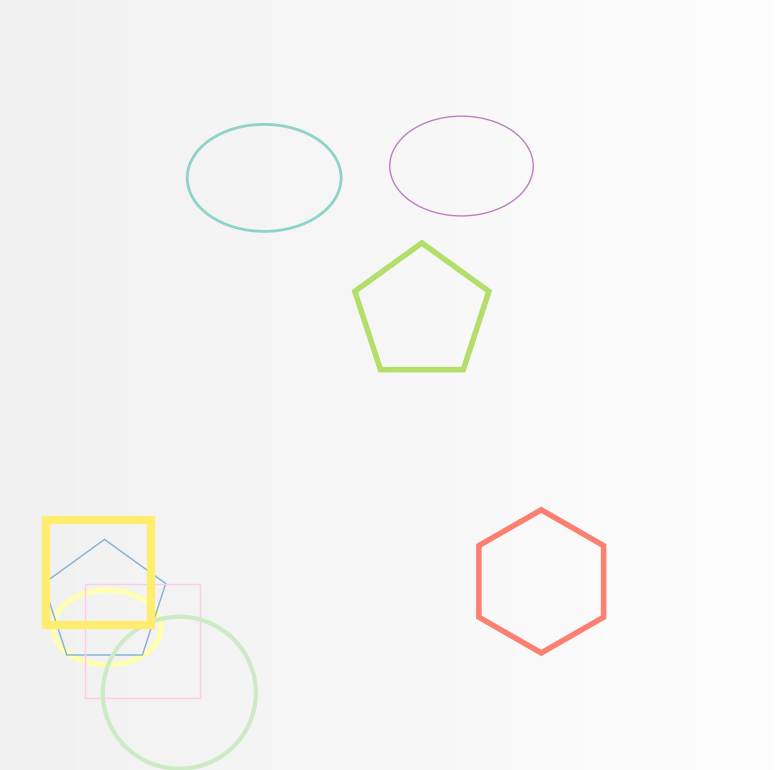[{"shape": "oval", "thickness": 1, "radius": 0.5, "center": [0.341, 0.769]}, {"shape": "oval", "thickness": 2, "radius": 0.35, "center": [0.138, 0.185]}, {"shape": "hexagon", "thickness": 2, "radius": 0.46, "center": [0.698, 0.245]}, {"shape": "pentagon", "thickness": 0.5, "radius": 0.41, "center": [0.135, 0.216]}, {"shape": "pentagon", "thickness": 2, "radius": 0.45, "center": [0.544, 0.594]}, {"shape": "square", "thickness": 0.5, "radius": 0.37, "center": [0.183, 0.167]}, {"shape": "oval", "thickness": 0.5, "radius": 0.46, "center": [0.595, 0.784]}, {"shape": "circle", "thickness": 1.5, "radius": 0.49, "center": [0.231, 0.1]}, {"shape": "square", "thickness": 3, "radius": 0.34, "center": [0.127, 0.256]}]